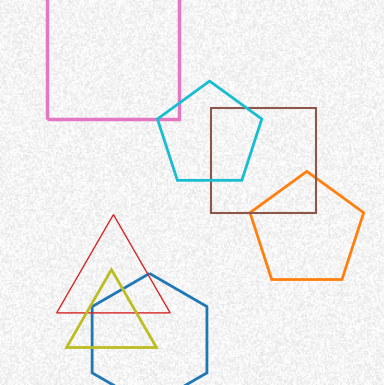[{"shape": "hexagon", "thickness": 2, "radius": 0.86, "center": [0.388, 0.118]}, {"shape": "pentagon", "thickness": 2, "radius": 0.78, "center": [0.797, 0.4]}, {"shape": "triangle", "thickness": 1, "radius": 0.85, "center": [0.295, 0.272]}, {"shape": "square", "thickness": 1.5, "radius": 0.68, "center": [0.684, 0.584]}, {"shape": "square", "thickness": 2.5, "radius": 0.86, "center": [0.293, 0.863]}, {"shape": "triangle", "thickness": 2, "radius": 0.67, "center": [0.29, 0.165]}, {"shape": "pentagon", "thickness": 2, "radius": 0.71, "center": [0.544, 0.647]}]